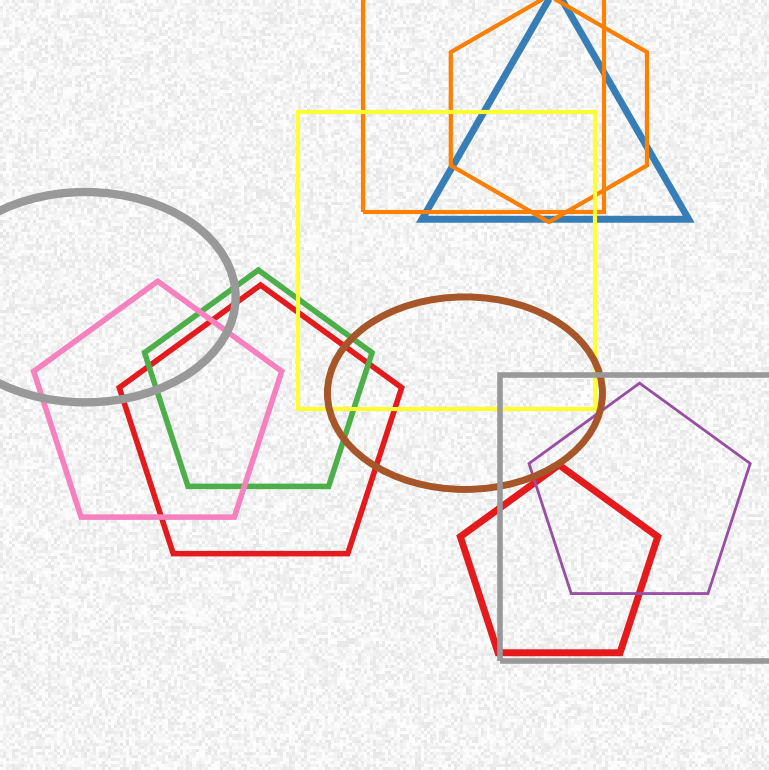[{"shape": "pentagon", "thickness": 2, "radius": 0.96, "center": [0.338, 0.437]}, {"shape": "pentagon", "thickness": 2.5, "radius": 0.67, "center": [0.726, 0.261]}, {"shape": "triangle", "thickness": 2.5, "radius": 1.0, "center": [0.721, 0.815]}, {"shape": "pentagon", "thickness": 2, "radius": 0.78, "center": [0.335, 0.494]}, {"shape": "pentagon", "thickness": 1, "radius": 0.76, "center": [0.831, 0.351]}, {"shape": "hexagon", "thickness": 1.5, "radius": 0.74, "center": [0.713, 0.859]}, {"shape": "square", "thickness": 1.5, "radius": 0.78, "center": [0.628, 0.881]}, {"shape": "square", "thickness": 1.5, "radius": 0.97, "center": [0.58, 0.662]}, {"shape": "oval", "thickness": 2.5, "radius": 0.89, "center": [0.604, 0.489]}, {"shape": "pentagon", "thickness": 2, "radius": 0.85, "center": [0.205, 0.465]}, {"shape": "oval", "thickness": 3, "radius": 0.98, "center": [0.111, 0.614]}, {"shape": "square", "thickness": 2, "radius": 0.93, "center": [0.835, 0.327]}]